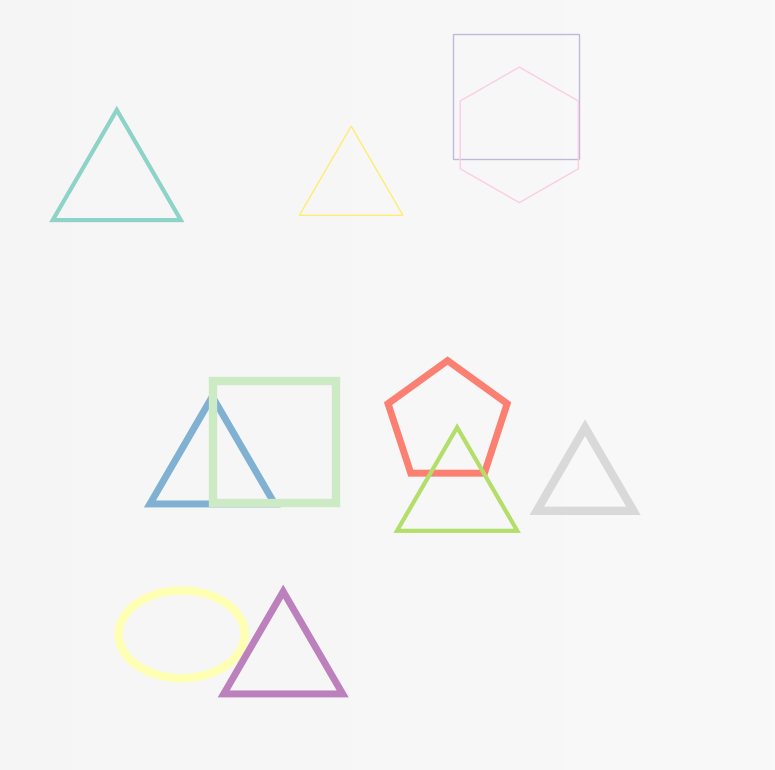[{"shape": "triangle", "thickness": 1.5, "radius": 0.48, "center": [0.151, 0.762]}, {"shape": "oval", "thickness": 3, "radius": 0.41, "center": [0.234, 0.176]}, {"shape": "square", "thickness": 0.5, "radius": 0.41, "center": [0.666, 0.874]}, {"shape": "pentagon", "thickness": 2.5, "radius": 0.4, "center": [0.578, 0.451]}, {"shape": "triangle", "thickness": 2.5, "radius": 0.46, "center": [0.274, 0.392]}, {"shape": "triangle", "thickness": 1.5, "radius": 0.45, "center": [0.59, 0.355]}, {"shape": "hexagon", "thickness": 0.5, "radius": 0.44, "center": [0.67, 0.825]}, {"shape": "triangle", "thickness": 3, "radius": 0.36, "center": [0.755, 0.373]}, {"shape": "triangle", "thickness": 2.5, "radius": 0.44, "center": [0.365, 0.143]}, {"shape": "square", "thickness": 3, "radius": 0.4, "center": [0.354, 0.426]}, {"shape": "triangle", "thickness": 0.5, "radius": 0.39, "center": [0.453, 0.759]}]